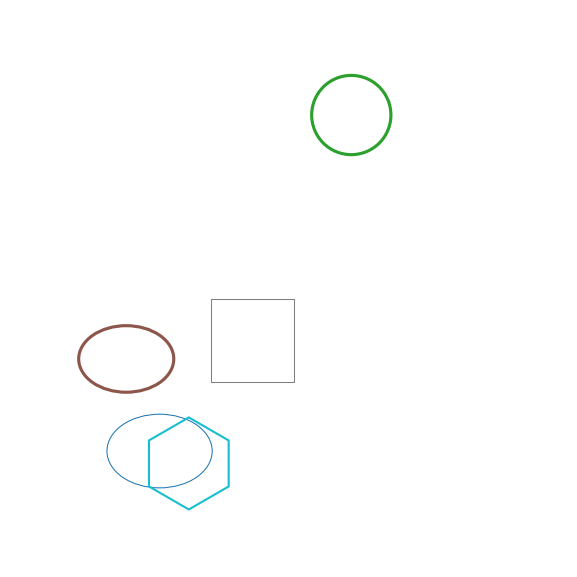[{"shape": "oval", "thickness": 0.5, "radius": 0.46, "center": [0.276, 0.218]}, {"shape": "circle", "thickness": 1.5, "radius": 0.34, "center": [0.608, 0.8]}, {"shape": "oval", "thickness": 1.5, "radius": 0.41, "center": [0.219, 0.378]}, {"shape": "square", "thickness": 0.5, "radius": 0.36, "center": [0.437, 0.41]}, {"shape": "hexagon", "thickness": 1, "radius": 0.4, "center": [0.327, 0.197]}]